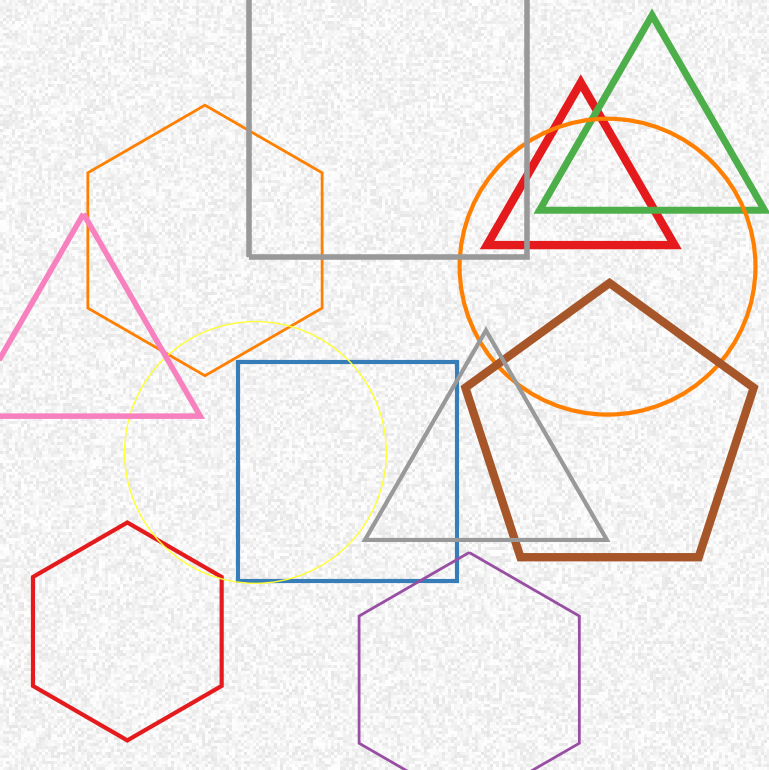[{"shape": "triangle", "thickness": 3, "radius": 0.7, "center": [0.754, 0.752]}, {"shape": "hexagon", "thickness": 1.5, "radius": 0.71, "center": [0.165, 0.18]}, {"shape": "square", "thickness": 1.5, "radius": 0.71, "center": [0.451, 0.388]}, {"shape": "triangle", "thickness": 2.5, "radius": 0.84, "center": [0.847, 0.811]}, {"shape": "hexagon", "thickness": 1, "radius": 0.83, "center": [0.609, 0.117]}, {"shape": "hexagon", "thickness": 1, "radius": 0.88, "center": [0.266, 0.688]}, {"shape": "circle", "thickness": 1.5, "radius": 0.96, "center": [0.789, 0.654]}, {"shape": "circle", "thickness": 0.5, "radius": 0.85, "center": [0.332, 0.412]}, {"shape": "pentagon", "thickness": 3, "radius": 0.98, "center": [0.792, 0.436]}, {"shape": "triangle", "thickness": 2, "radius": 0.88, "center": [0.108, 0.547]}, {"shape": "square", "thickness": 2, "radius": 0.9, "center": [0.504, 0.846]}, {"shape": "triangle", "thickness": 1.5, "radius": 0.91, "center": [0.631, 0.389]}]